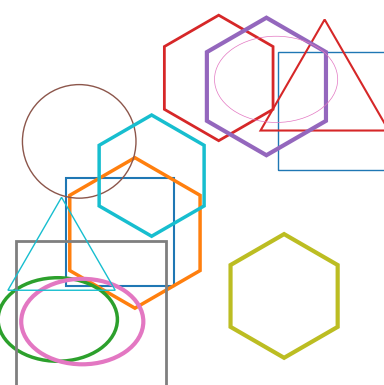[{"shape": "square", "thickness": 1, "radius": 0.76, "center": [0.874, 0.712]}, {"shape": "square", "thickness": 1.5, "radius": 0.7, "center": [0.312, 0.398]}, {"shape": "hexagon", "thickness": 2.5, "radius": 0.98, "center": [0.35, 0.395]}, {"shape": "oval", "thickness": 2.5, "radius": 0.77, "center": [0.15, 0.17]}, {"shape": "triangle", "thickness": 1.5, "radius": 0.96, "center": [0.843, 0.757]}, {"shape": "hexagon", "thickness": 2, "radius": 0.81, "center": [0.568, 0.798]}, {"shape": "hexagon", "thickness": 3, "radius": 0.89, "center": [0.692, 0.775]}, {"shape": "circle", "thickness": 1, "radius": 0.74, "center": [0.206, 0.633]}, {"shape": "oval", "thickness": 3, "radius": 0.79, "center": [0.214, 0.165]}, {"shape": "oval", "thickness": 0.5, "radius": 0.8, "center": [0.717, 0.794]}, {"shape": "square", "thickness": 2, "radius": 0.97, "center": [0.237, 0.18]}, {"shape": "hexagon", "thickness": 3, "radius": 0.8, "center": [0.738, 0.231]}, {"shape": "hexagon", "thickness": 2.5, "radius": 0.79, "center": [0.394, 0.544]}, {"shape": "triangle", "thickness": 1, "radius": 0.8, "center": [0.16, 0.327]}]